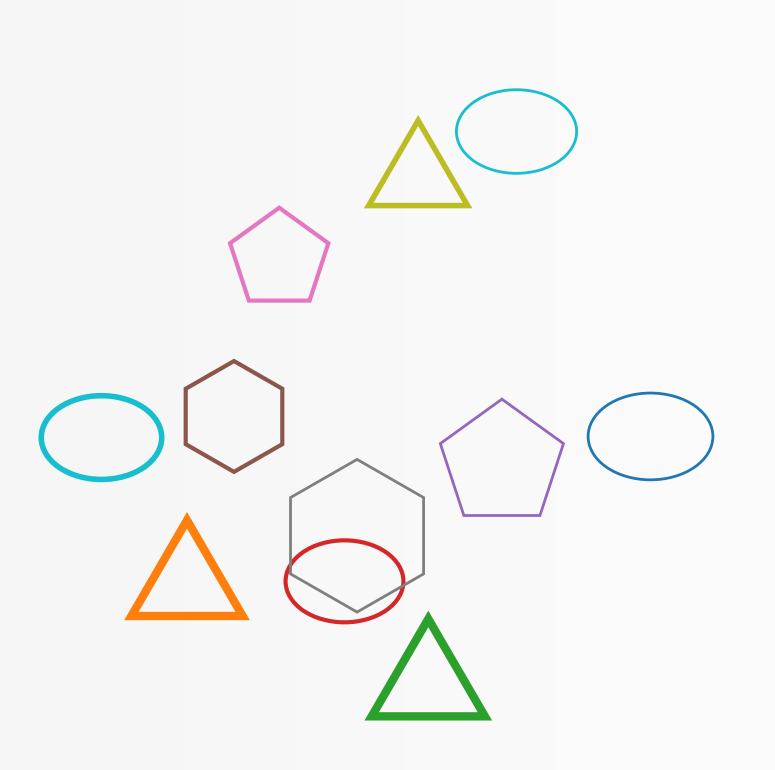[{"shape": "oval", "thickness": 1, "radius": 0.4, "center": [0.839, 0.433]}, {"shape": "triangle", "thickness": 3, "radius": 0.41, "center": [0.241, 0.241]}, {"shape": "triangle", "thickness": 3, "radius": 0.42, "center": [0.553, 0.112]}, {"shape": "oval", "thickness": 1.5, "radius": 0.38, "center": [0.445, 0.245]}, {"shape": "pentagon", "thickness": 1, "radius": 0.42, "center": [0.648, 0.398]}, {"shape": "hexagon", "thickness": 1.5, "radius": 0.36, "center": [0.302, 0.459]}, {"shape": "pentagon", "thickness": 1.5, "radius": 0.33, "center": [0.36, 0.664]}, {"shape": "hexagon", "thickness": 1, "radius": 0.5, "center": [0.461, 0.304]}, {"shape": "triangle", "thickness": 2, "radius": 0.37, "center": [0.54, 0.77]}, {"shape": "oval", "thickness": 2, "radius": 0.39, "center": [0.131, 0.432]}, {"shape": "oval", "thickness": 1, "radius": 0.39, "center": [0.666, 0.829]}]